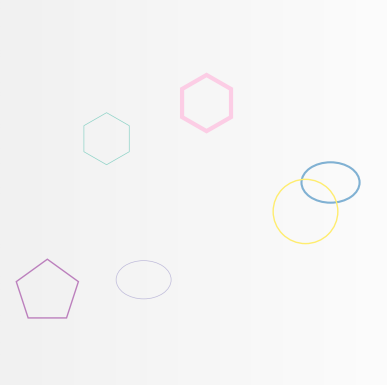[{"shape": "hexagon", "thickness": 0.5, "radius": 0.34, "center": [0.275, 0.64]}, {"shape": "oval", "thickness": 0.5, "radius": 0.35, "center": [0.371, 0.273]}, {"shape": "oval", "thickness": 1.5, "radius": 0.37, "center": [0.853, 0.526]}, {"shape": "hexagon", "thickness": 3, "radius": 0.36, "center": [0.533, 0.732]}, {"shape": "pentagon", "thickness": 1, "radius": 0.42, "center": [0.122, 0.242]}, {"shape": "circle", "thickness": 1, "radius": 0.42, "center": [0.788, 0.451]}]